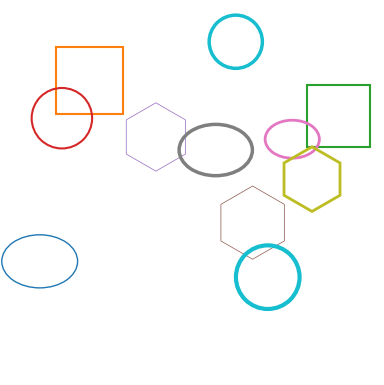[{"shape": "oval", "thickness": 1, "radius": 0.49, "center": [0.103, 0.321]}, {"shape": "square", "thickness": 1.5, "radius": 0.44, "center": [0.232, 0.792]}, {"shape": "square", "thickness": 1.5, "radius": 0.41, "center": [0.878, 0.699]}, {"shape": "circle", "thickness": 1.5, "radius": 0.39, "center": [0.161, 0.693]}, {"shape": "hexagon", "thickness": 0.5, "radius": 0.44, "center": [0.405, 0.644]}, {"shape": "hexagon", "thickness": 0.5, "radius": 0.48, "center": [0.656, 0.422]}, {"shape": "oval", "thickness": 2, "radius": 0.35, "center": [0.759, 0.638]}, {"shape": "oval", "thickness": 2.5, "radius": 0.48, "center": [0.56, 0.61]}, {"shape": "hexagon", "thickness": 2, "radius": 0.42, "center": [0.81, 0.535]}, {"shape": "circle", "thickness": 2.5, "radius": 0.35, "center": [0.612, 0.892]}, {"shape": "circle", "thickness": 3, "radius": 0.41, "center": [0.695, 0.28]}]